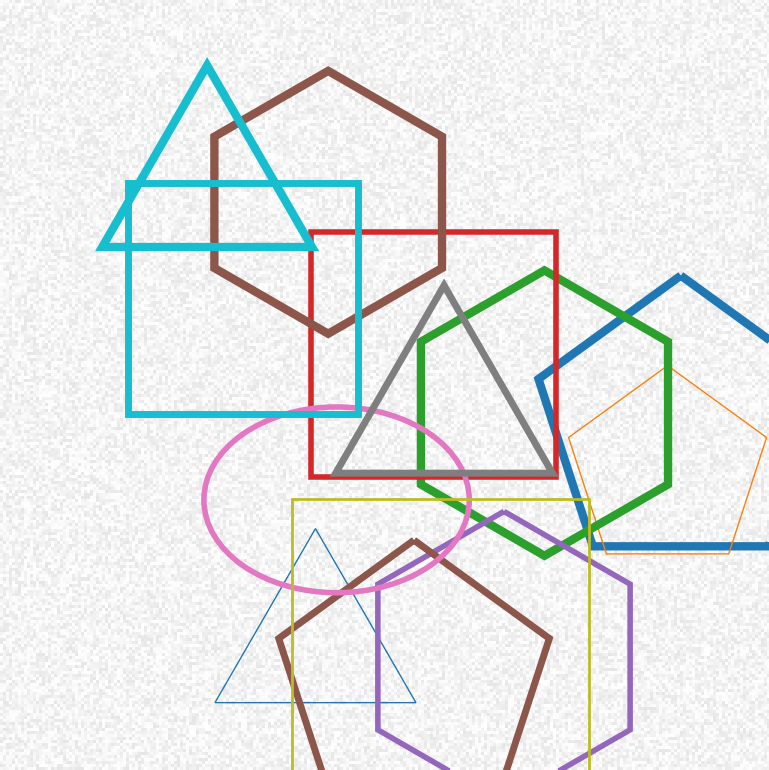[{"shape": "triangle", "thickness": 0.5, "radius": 0.75, "center": [0.41, 0.163]}, {"shape": "pentagon", "thickness": 3, "radius": 0.97, "center": [0.884, 0.448]}, {"shape": "pentagon", "thickness": 0.5, "radius": 0.68, "center": [0.867, 0.39]}, {"shape": "hexagon", "thickness": 3, "radius": 0.93, "center": [0.707, 0.464]}, {"shape": "square", "thickness": 2, "radius": 0.8, "center": [0.563, 0.54]}, {"shape": "hexagon", "thickness": 2, "radius": 0.95, "center": [0.655, 0.147]}, {"shape": "hexagon", "thickness": 3, "radius": 0.85, "center": [0.426, 0.737]}, {"shape": "pentagon", "thickness": 2.5, "radius": 0.92, "center": [0.538, 0.114]}, {"shape": "oval", "thickness": 2, "radius": 0.86, "center": [0.437, 0.351]}, {"shape": "triangle", "thickness": 2.5, "radius": 0.81, "center": [0.577, 0.467]}, {"shape": "square", "thickness": 1, "radius": 0.97, "center": [0.572, 0.158]}, {"shape": "triangle", "thickness": 3, "radius": 0.79, "center": [0.269, 0.758]}, {"shape": "square", "thickness": 2.5, "radius": 0.75, "center": [0.316, 0.612]}]